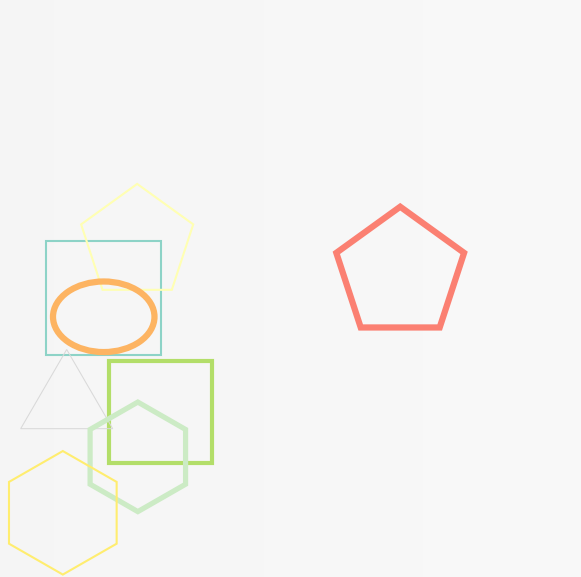[{"shape": "square", "thickness": 1, "radius": 0.49, "center": [0.178, 0.483]}, {"shape": "pentagon", "thickness": 1, "radius": 0.51, "center": [0.236, 0.579]}, {"shape": "pentagon", "thickness": 3, "radius": 0.58, "center": [0.689, 0.526]}, {"shape": "oval", "thickness": 3, "radius": 0.44, "center": [0.178, 0.451]}, {"shape": "square", "thickness": 2, "radius": 0.44, "center": [0.277, 0.286]}, {"shape": "triangle", "thickness": 0.5, "radius": 0.46, "center": [0.115, 0.303]}, {"shape": "hexagon", "thickness": 2.5, "radius": 0.47, "center": [0.237, 0.208]}, {"shape": "hexagon", "thickness": 1, "radius": 0.53, "center": [0.108, 0.111]}]